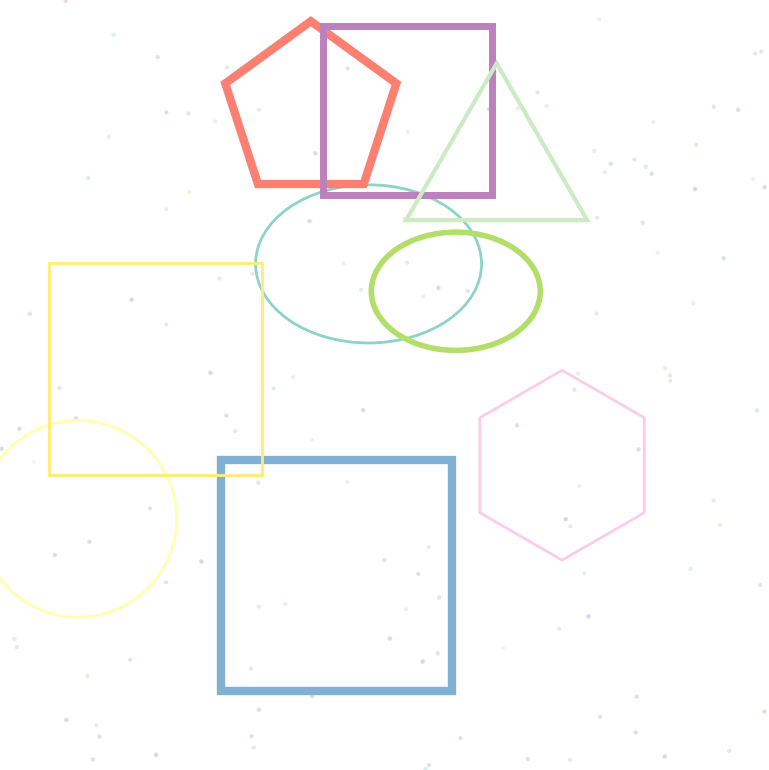[{"shape": "oval", "thickness": 1, "radius": 0.73, "center": [0.479, 0.657]}, {"shape": "circle", "thickness": 1, "radius": 0.64, "center": [0.102, 0.326]}, {"shape": "pentagon", "thickness": 3, "radius": 0.58, "center": [0.404, 0.856]}, {"shape": "square", "thickness": 3, "radius": 0.75, "center": [0.437, 0.253]}, {"shape": "oval", "thickness": 2, "radius": 0.55, "center": [0.592, 0.622]}, {"shape": "hexagon", "thickness": 1, "radius": 0.62, "center": [0.73, 0.396]}, {"shape": "square", "thickness": 2.5, "radius": 0.55, "center": [0.529, 0.857]}, {"shape": "triangle", "thickness": 1.5, "radius": 0.68, "center": [0.645, 0.782]}, {"shape": "square", "thickness": 1, "radius": 0.69, "center": [0.202, 0.521]}]